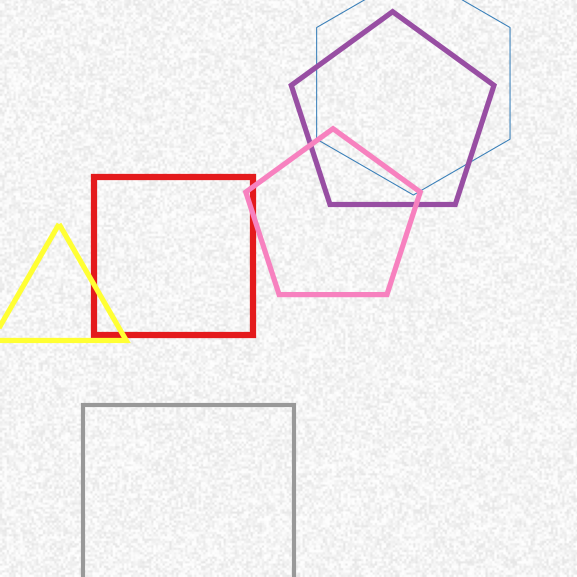[{"shape": "square", "thickness": 3, "radius": 0.69, "center": [0.3, 0.555]}, {"shape": "hexagon", "thickness": 0.5, "radius": 0.97, "center": [0.716, 0.855]}, {"shape": "pentagon", "thickness": 2.5, "radius": 0.92, "center": [0.68, 0.794]}, {"shape": "triangle", "thickness": 2.5, "radius": 0.67, "center": [0.102, 0.477]}, {"shape": "pentagon", "thickness": 2.5, "radius": 0.79, "center": [0.577, 0.617]}, {"shape": "square", "thickness": 2, "radius": 0.91, "center": [0.327, 0.115]}]